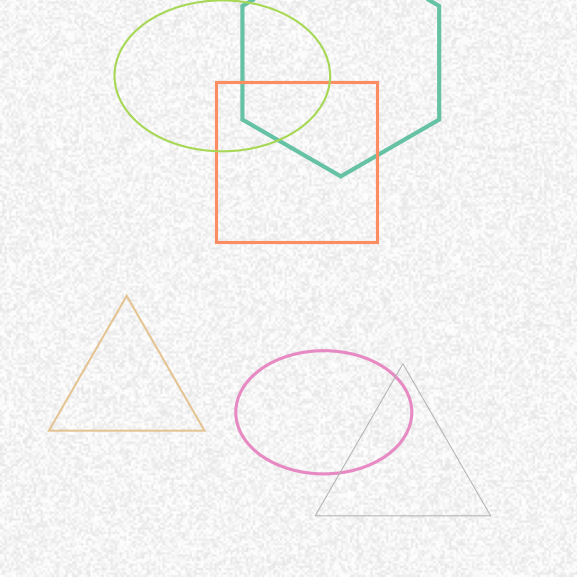[{"shape": "hexagon", "thickness": 2, "radius": 0.98, "center": [0.59, 0.89]}, {"shape": "square", "thickness": 1.5, "radius": 0.69, "center": [0.513, 0.719]}, {"shape": "oval", "thickness": 1.5, "radius": 0.76, "center": [0.561, 0.285]}, {"shape": "oval", "thickness": 1, "radius": 0.93, "center": [0.385, 0.868]}, {"shape": "triangle", "thickness": 1, "radius": 0.78, "center": [0.219, 0.331]}, {"shape": "triangle", "thickness": 0.5, "radius": 0.88, "center": [0.698, 0.194]}]